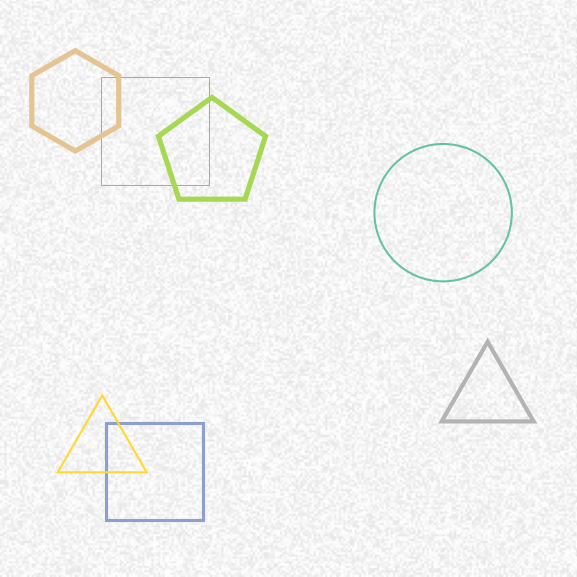[{"shape": "circle", "thickness": 1, "radius": 0.59, "center": [0.767, 0.631]}, {"shape": "square", "thickness": 0.5, "radius": 0.47, "center": [0.268, 0.772]}, {"shape": "square", "thickness": 1.5, "radius": 0.42, "center": [0.268, 0.182]}, {"shape": "pentagon", "thickness": 2.5, "radius": 0.49, "center": [0.367, 0.733]}, {"shape": "triangle", "thickness": 1, "radius": 0.44, "center": [0.177, 0.226]}, {"shape": "hexagon", "thickness": 2.5, "radius": 0.43, "center": [0.13, 0.825]}, {"shape": "triangle", "thickness": 2, "radius": 0.46, "center": [0.844, 0.315]}]